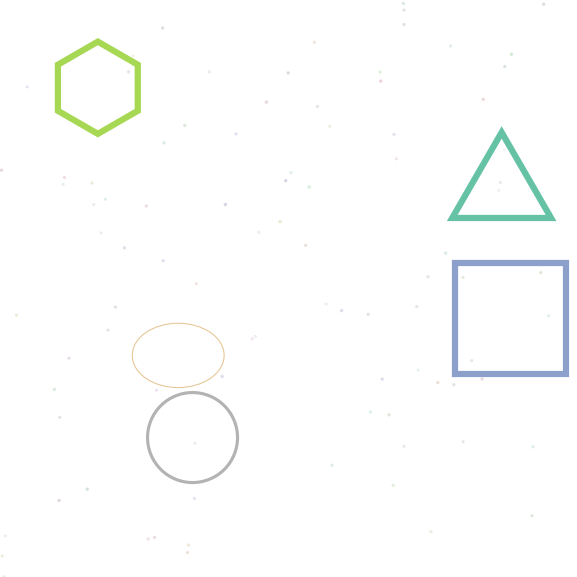[{"shape": "triangle", "thickness": 3, "radius": 0.49, "center": [0.869, 0.671]}, {"shape": "square", "thickness": 3, "radius": 0.48, "center": [0.885, 0.447]}, {"shape": "hexagon", "thickness": 3, "radius": 0.4, "center": [0.169, 0.847]}, {"shape": "oval", "thickness": 0.5, "radius": 0.4, "center": [0.309, 0.384]}, {"shape": "circle", "thickness": 1.5, "radius": 0.39, "center": [0.333, 0.241]}]